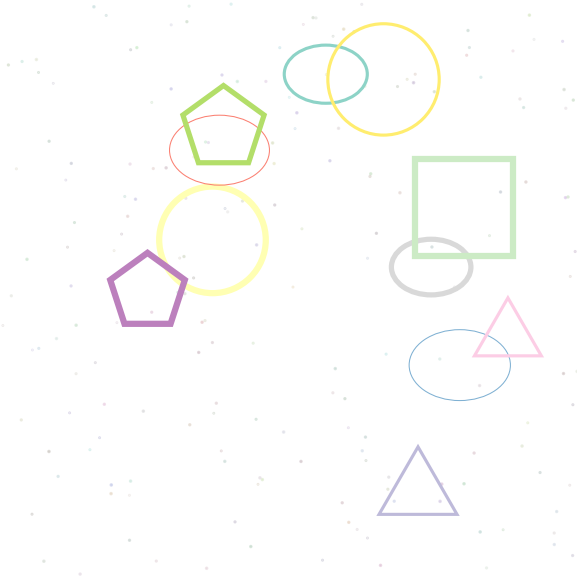[{"shape": "oval", "thickness": 1.5, "radius": 0.36, "center": [0.564, 0.871]}, {"shape": "circle", "thickness": 3, "radius": 0.46, "center": [0.368, 0.584]}, {"shape": "triangle", "thickness": 1.5, "radius": 0.39, "center": [0.724, 0.147]}, {"shape": "oval", "thickness": 0.5, "radius": 0.43, "center": [0.38, 0.739]}, {"shape": "oval", "thickness": 0.5, "radius": 0.44, "center": [0.796, 0.367]}, {"shape": "pentagon", "thickness": 2.5, "radius": 0.37, "center": [0.387, 0.777]}, {"shape": "triangle", "thickness": 1.5, "radius": 0.33, "center": [0.879, 0.416]}, {"shape": "oval", "thickness": 2.5, "radius": 0.34, "center": [0.747, 0.537]}, {"shape": "pentagon", "thickness": 3, "radius": 0.34, "center": [0.255, 0.493]}, {"shape": "square", "thickness": 3, "radius": 0.42, "center": [0.803, 0.64]}, {"shape": "circle", "thickness": 1.5, "radius": 0.48, "center": [0.664, 0.862]}]